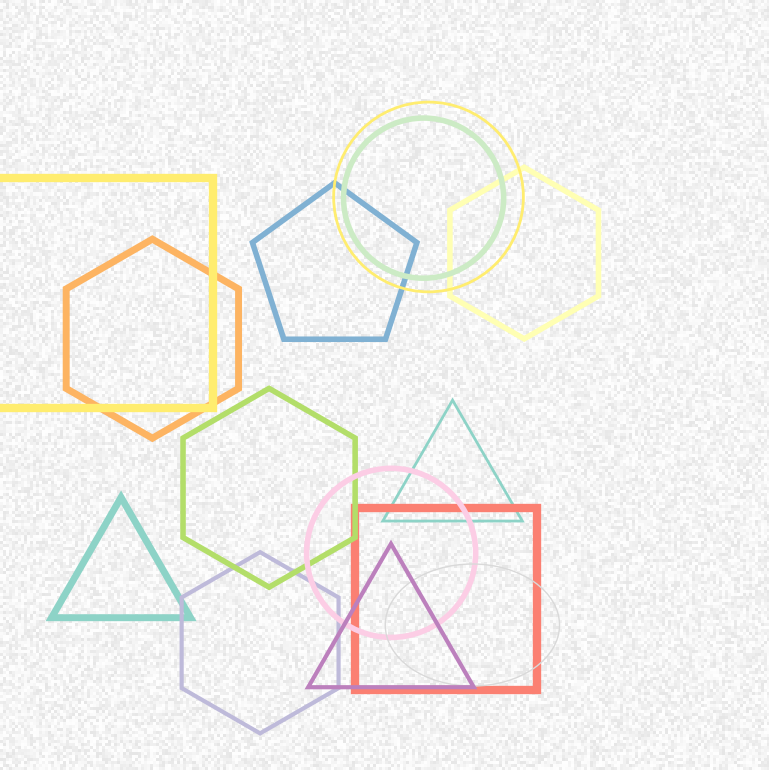[{"shape": "triangle", "thickness": 2.5, "radius": 0.52, "center": [0.157, 0.25]}, {"shape": "triangle", "thickness": 1, "radius": 0.52, "center": [0.588, 0.376]}, {"shape": "hexagon", "thickness": 2, "radius": 0.56, "center": [0.681, 0.671]}, {"shape": "hexagon", "thickness": 1.5, "radius": 0.59, "center": [0.338, 0.165]}, {"shape": "square", "thickness": 3, "radius": 0.59, "center": [0.579, 0.222]}, {"shape": "pentagon", "thickness": 2, "radius": 0.56, "center": [0.435, 0.65]}, {"shape": "hexagon", "thickness": 2.5, "radius": 0.65, "center": [0.198, 0.56]}, {"shape": "hexagon", "thickness": 2, "radius": 0.65, "center": [0.349, 0.367]}, {"shape": "circle", "thickness": 2, "radius": 0.55, "center": [0.508, 0.282]}, {"shape": "oval", "thickness": 0.5, "radius": 0.57, "center": [0.613, 0.188]}, {"shape": "triangle", "thickness": 1.5, "radius": 0.62, "center": [0.508, 0.17]}, {"shape": "circle", "thickness": 2, "radius": 0.52, "center": [0.55, 0.743]}, {"shape": "circle", "thickness": 1, "radius": 0.62, "center": [0.557, 0.744]}, {"shape": "square", "thickness": 3, "radius": 0.75, "center": [0.128, 0.619]}]